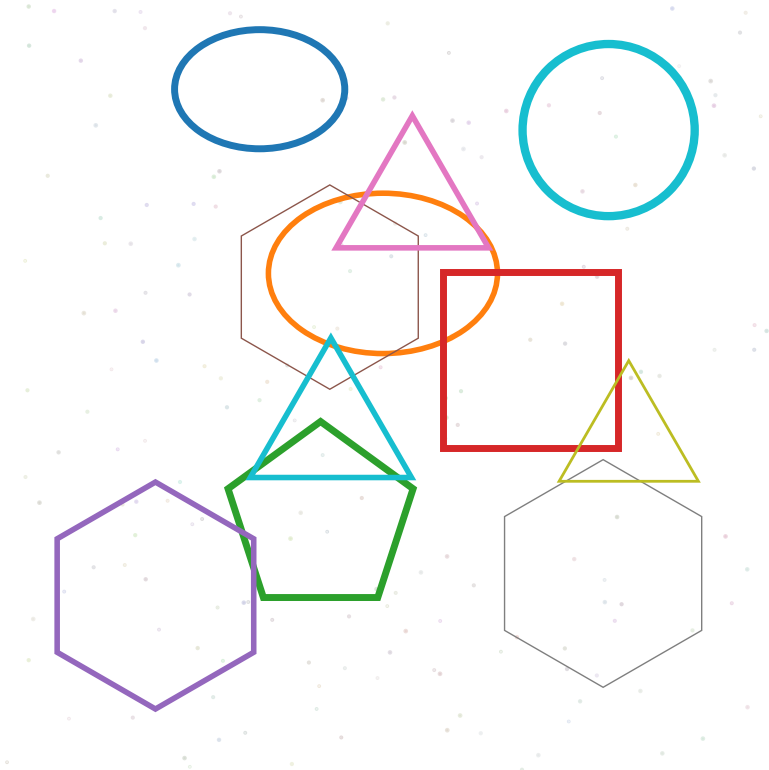[{"shape": "oval", "thickness": 2.5, "radius": 0.55, "center": [0.337, 0.884]}, {"shape": "oval", "thickness": 2, "radius": 0.74, "center": [0.497, 0.645]}, {"shape": "pentagon", "thickness": 2.5, "radius": 0.63, "center": [0.416, 0.326]}, {"shape": "square", "thickness": 2.5, "radius": 0.57, "center": [0.689, 0.533]}, {"shape": "hexagon", "thickness": 2, "radius": 0.74, "center": [0.202, 0.227]}, {"shape": "hexagon", "thickness": 0.5, "radius": 0.66, "center": [0.428, 0.627]}, {"shape": "triangle", "thickness": 2, "radius": 0.57, "center": [0.536, 0.735]}, {"shape": "hexagon", "thickness": 0.5, "radius": 0.74, "center": [0.783, 0.255]}, {"shape": "triangle", "thickness": 1, "radius": 0.52, "center": [0.817, 0.427]}, {"shape": "triangle", "thickness": 2, "radius": 0.6, "center": [0.43, 0.44]}, {"shape": "circle", "thickness": 3, "radius": 0.56, "center": [0.79, 0.831]}]